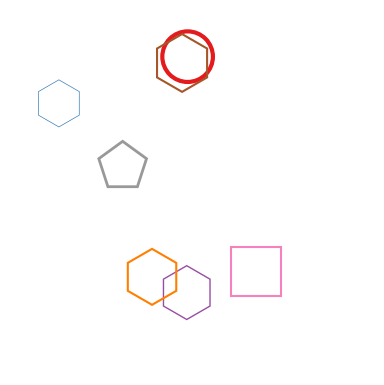[{"shape": "circle", "thickness": 3, "radius": 0.33, "center": [0.487, 0.853]}, {"shape": "hexagon", "thickness": 0.5, "radius": 0.31, "center": [0.153, 0.731]}, {"shape": "hexagon", "thickness": 1, "radius": 0.35, "center": [0.485, 0.24]}, {"shape": "hexagon", "thickness": 1.5, "radius": 0.36, "center": [0.395, 0.281]}, {"shape": "hexagon", "thickness": 1.5, "radius": 0.38, "center": [0.473, 0.836]}, {"shape": "square", "thickness": 1.5, "radius": 0.32, "center": [0.665, 0.295]}, {"shape": "pentagon", "thickness": 2, "radius": 0.33, "center": [0.319, 0.568]}]